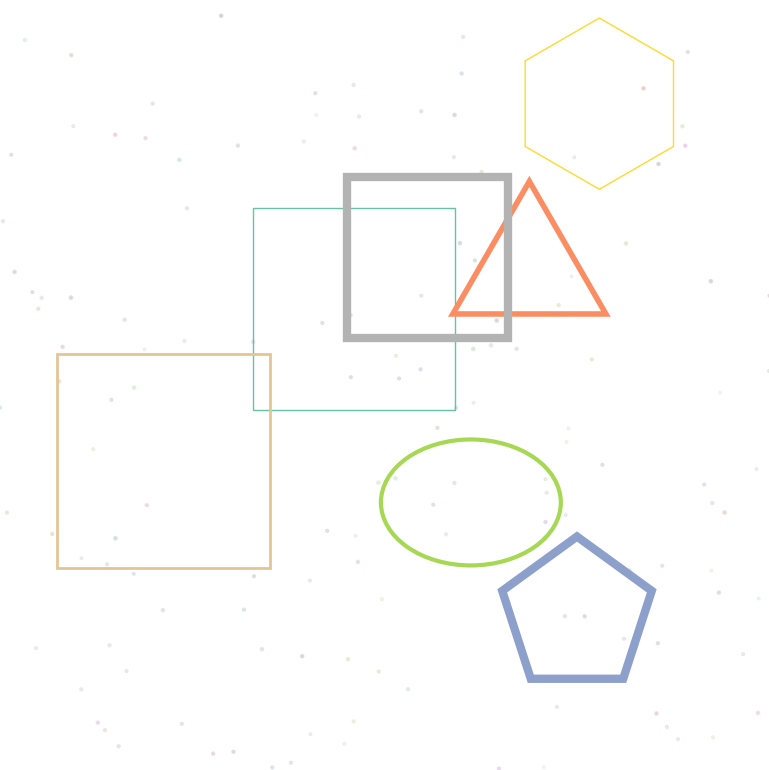[{"shape": "square", "thickness": 0.5, "radius": 0.65, "center": [0.46, 0.599]}, {"shape": "triangle", "thickness": 2, "radius": 0.57, "center": [0.687, 0.65]}, {"shape": "pentagon", "thickness": 3, "radius": 0.51, "center": [0.749, 0.201]}, {"shape": "oval", "thickness": 1.5, "radius": 0.58, "center": [0.612, 0.347]}, {"shape": "hexagon", "thickness": 0.5, "radius": 0.56, "center": [0.778, 0.865]}, {"shape": "square", "thickness": 1, "radius": 0.69, "center": [0.213, 0.401]}, {"shape": "square", "thickness": 3, "radius": 0.52, "center": [0.555, 0.665]}]